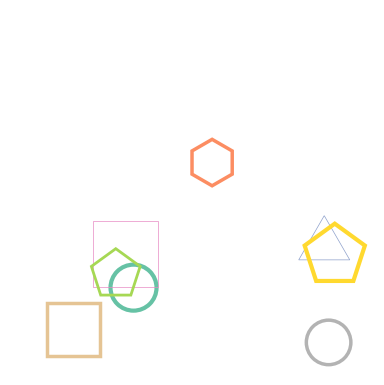[{"shape": "circle", "thickness": 3, "radius": 0.3, "center": [0.347, 0.253]}, {"shape": "hexagon", "thickness": 2.5, "radius": 0.3, "center": [0.551, 0.578]}, {"shape": "triangle", "thickness": 0.5, "radius": 0.38, "center": [0.842, 0.363]}, {"shape": "square", "thickness": 0.5, "radius": 0.42, "center": [0.325, 0.34]}, {"shape": "pentagon", "thickness": 2, "radius": 0.33, "center": [0.301, 0.287]}, {"shape": "pentagon", "thickness": 3, "radius": 0.41, "center": [0.869, 0.337]}, {"shape": "square", "thickness": 2.5, "radius": 0.35, "center": [0.191, 0.144]}, {"shape": "circle", "thickness": 2.5, "radius": 0.29, "center": [0.854, 0.111]}]